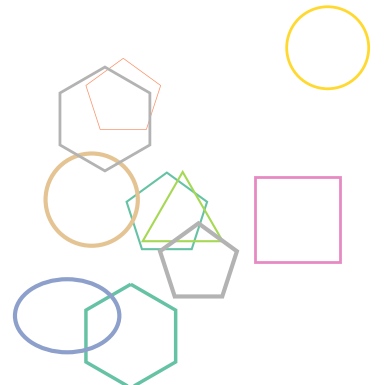[{"shape": "hexagon", "thickness": 2.5, "radius": 0.67, "center": [0.34, 0.127]}, {"shape": "pentagon", "thickness": 1.5, "radius": 0.55, "center": [0.433, 0.442]}, {"shape": "pentagon", "thickness": 0.5, "radius": 0.51, "center": [0.32, 0.746]}, {"shape": "oval", "thickness": 3, "radius": 0.68, "center": [0.174, 0.18]}, {"shape": "square", "thickness": 2, "radius": 0.55, "center": [0.773, 0.431]}, {"shape": "triangle", "thickness": 1.5, "radius": 0.6, "center": [0.474, 0.433]}, {"shape": "circle", "thickness": 2, "radius": 0.53, "center": [0.851, 0.876]}, {"shape": "circle", "thickness": 3, "radius": 0.6, "center": [0.238, 0.481]}, {"shape": "hexagon", "thickness": 2, "radius": 0.67, "center": [0.273, 0.691]}, {"shape": "pentagon", "thickness": 3, "radius": 0.53, "center": [0.515, 0.315]}]